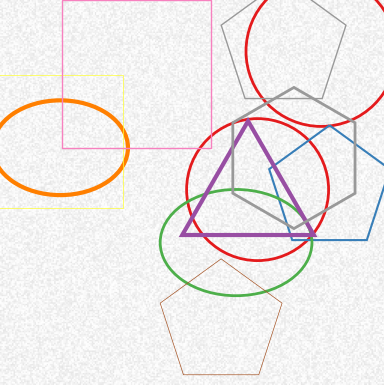[{"shape": "circle", "thickness": 2, "radius": 0.98, "center": [0.834, 0.867]}, {"shape": "circle", "thickness": 2, "radius": 0.92, "center": [0.669, 0.507]}, {"shape": "pentagon", "thickness": 1.5, "radius": 0.82, "center": [0.856, 0.51]}, {"shape": "oval", "thickness": 2, "radius": 0.99, "center": [0.613, 0.37]}, {"shape": "triangle", "thickness": 3, "radius": 0.99, "center": [0.644, 0.488]}, {"shape": "oval", "thickness": 3, "radius": 0.88, "center": [0.157, 0.616]}, {"shape": "square", "thickness": 0.5, "radius": 0.86, "center": [0.146, 0.633]}, {"shape": "pentagon", "thickness": 0.5, "radius": 0.83, "center": [0.574, 0.161]}, {"shape": "square", "thickness": 1, "radius": 0.96, "center": [0.355, 0.808]}, {"shape": "hexagon", "thickness": 2, "radius": 0.92, "center": [0.763, 0.59]}, {"shape": "pentagon", "thickness": 1, "radius": 0.85, "center": [0.737, 0.882]}]